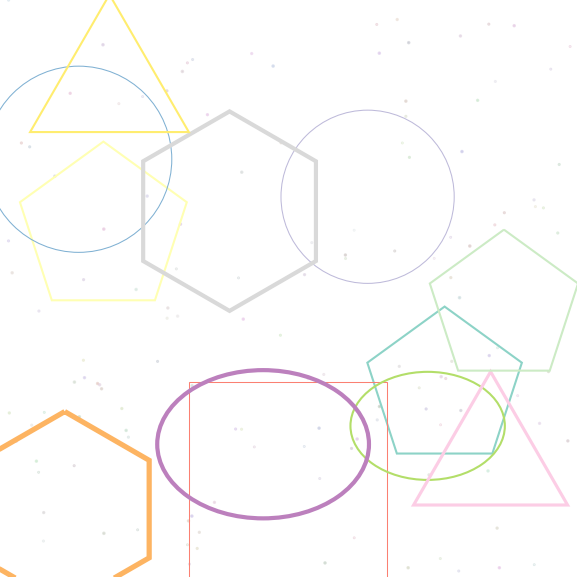[{"shape": "pentagon", "thickness": 1, "radius": 0.7, "center": [0.77, 0.328]}, {"shape": "pentagon", "thickness": 1, "radius": 0.76, "center": [0.179, 0.602]}, {"shape": "circle", "thickness": 0.5, "radius": 0.75, "center": [0.637, 0.658]}, {"shape": "square", "thickness": 0.5, "radius": 0.85, "center": [0.499, 0.166]}, {"shape": "circle", "thickness": 0.5, "radius": 0.81, "center": [0.136, 0.723]}, {"shape": "hexagon", "thickness": 2.5, "radius": 0.84, "center": [0.112, 0.118]}, {"shape": "oval", "thickness": 1, "radius": 0.67, "center": [0.741, 0.262]}, {"shape": "triangle", "thickness": 1.5, "radius": 0.77, "center": [0.849, 0.202]}, {"shape": "hexagon", "thickness": 2, "radius": 0.86, "center": [0.397, 0.634]}, {"shape": "oval", "thickness": 2, "radius": 0.92, "center": [0.456, 0.23]}, {"shape": "pentagon", "thickness": 1, "radius": 0.67, "center": [0.873, 0.467]}, {"shape": "triangle", "thickness": 1, "radius": 0.79, "center": [0.19, 0.85]}]